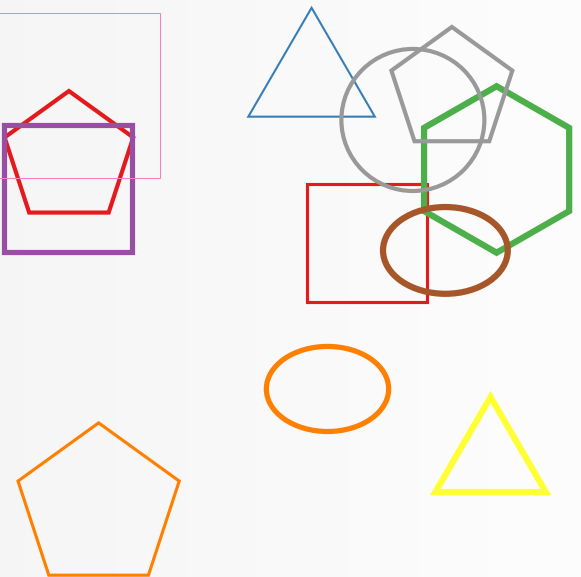[{"shape": "square", "thickness": 1.5, "radius": 0.51, "center": [0.631, 0.579]}, {"shape": "pentagon", "thickness": 2, "radius": 0.58, "center": [0.119, 0.725]}, {"shape": "triangle", "thickness": 1, "radius": 0.63, "center": [0.536, 0.86]}, {"shape": "hexagon", "thickness": 3, "radius": 0.72, "center": [0.854, 0.706]}, {"shape": "square", "thickness": 2.5, "radius": 0.55, "center": [0.117, 0.673]}, {"shape": "pentagon", "thickness": 1.5, "radius": 0.73, "center": [0.17, 0.121]}, {"shape": "oval", "thickness": 2.5, "radius": 0.53, "center": [0.563, 0.326]}, {"shape": "triangle", "thickness": 3, "radius": 0.55, "center": [0.844, 0.202]}, {"shape": "oval", "thickness": 3, "radius": 0.54, "center": [0.766, 0.566]}, {"shape": "square", "thickness": 0.5, "radius": 0.71, "center": [0.133, 0.834]}, {"shape": "pentagon", "thickness": 2, "radius": 0.55, "center": [0.777, 0.843]}, {"shape": "circle", "thickness": 2, "radius": 0.61, "center": [0.71, 0.791]}]